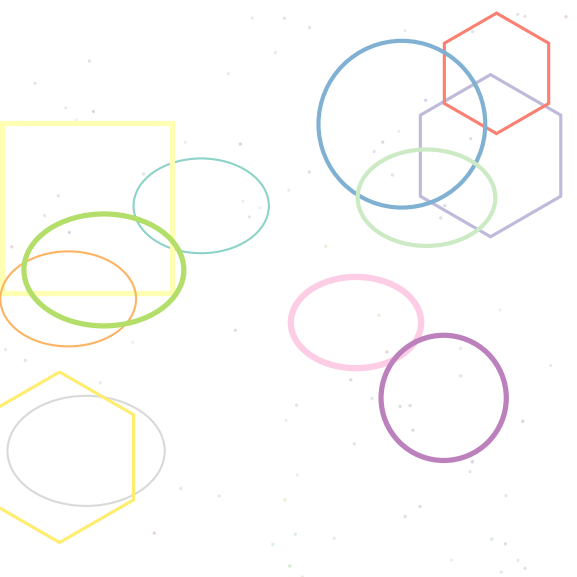[{"shape": "oval", "thickness": 1, "radius": 0.59, "center": [0.348, 0.643]}, {"shape": "square", "thickness": 2.5, "radius": 0.73, "center": [0.151, 0.639]}, {"shape": "hexagon", "thickness": 1.5, "radius": 0.7, "center": [0.849, 0.73]}, {"shape": "hexagon", "thickness": 1.5, "radius": 0.52, "center": [0.86, 0.872]}, {"shape": "circle", "thickness": 2, "radius": 0.72, "center": [0.696, 0.784]}, {"shape": "oval", "thickness": 1, "radius": 0.59, "center": [0.118, 0.482]}, {"shape": "oval", "thickness": 2.5, "radius": 0.69, "center": [0.18, 0.532]}, {"shape": "oval", "thickness": 3, "radius": 0.56, "center": [0.616, 0.441]}, {"shape": "oval", "thickness": 1, "radius": 0.68, "center": [0.149, 0.218]}, {"shape": "circle", "thickness": 2.5, "radius": 0.54, "center": [0.768, 0.31]}, {"shape": "oval", "thickness": 2, "radius": 0.6, "center": [0.739, 0.657]}, {"shape": "hexagon", "thickness": 1.5, "radius": 0.74, "center": [0.103, 0.207]}]